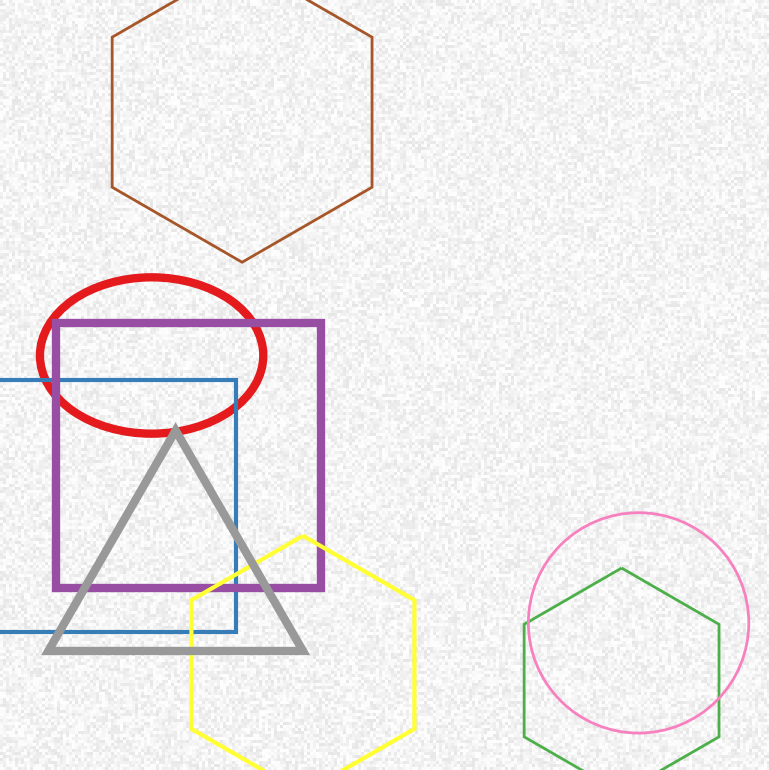[{"shape": "oval", "thickness": 3, "radius": 0.73, "center": [0.197, 0.538]}, {"shape": "square", "thickness": 1.5, "radius": 0.82, "center": [0.143, 0.343]}, {"shape": "hexagon", "thickness": 1, "radius": 0.73, "center": [0.807, 0.116]}, {"shape": "square", "thickness": 3, "radius": 0.86, "center": [0.245, 0.409]}, {"shape": "hexagon", "thickness": 1.5, "radius": 0.84, "center": [0.393, 0.137]}, {"shape": "hexagon", "thickness": 1, "radius": 0.97, "center": [0.314, 0.854]}, {"shape": "circle", "thickness": 1, "radius": 0.72, "center": [0.829, 0.191]}, {"shape": "triangle", "thickness": 3, "radius": 0.95, "center": [0.228, 0.25]}]